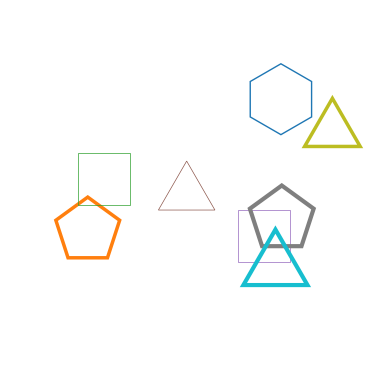[{"shape": "hexagon", "thickness": 1, "radius": 0.46, "center": [0.73, 0.742]}, {"shape": "pentagon", "thickness": 2.5, "radius": 0.44, "center": [0.228, 0.401]}, {"shape": "square", "thickness": 0.5, "radius": 0.34, "center": [0.27, 0.534]}, {"shape": "square", "thickness": 0.5, "radius": 0.34, "center": [0.686, 0.387]}, {"shape": "triangle", "thickness": 0.5, "radius": 0.42, "center": [0.485, 0.497]}, {"shape": "pentagon", "thickness": 3, "radius": 0.44, "center": [0.732, 0.431]}, {"shape": "triangle", "thickness": 2.5, "radius": 0.42, "center": [0.863, 0.661]}, {"shape": "triangle", "thickness": 3, "radius": 0.48, "center": [0.715, 0.308]}]